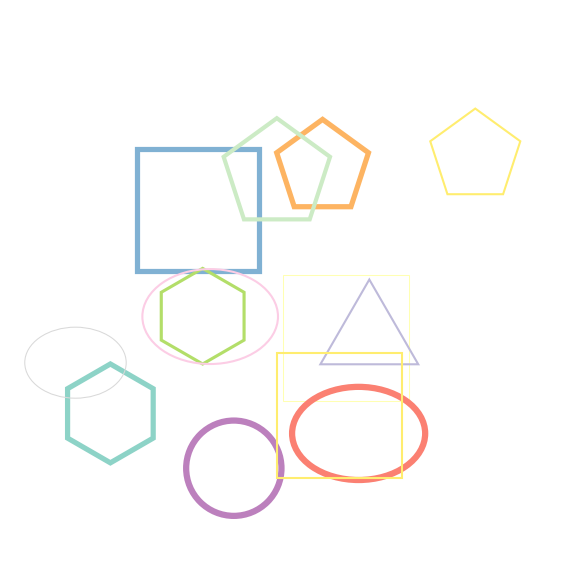[{"shape": "hexagon", "thickness": 2.5, "radius": 0.43, "center": [0.191, 0.283]}, {"shape": "square", "thickness": 0.5, "radius": 0.55, "center": [0.599, 0.414]}, {"shape": "triangle", "thickness": 1, "radius": 0.49, "center": [0.64, 0.417]}, {"shape": "oval", "thickness": 3, "radius": 0.58, "center": [0.621, 0.249]}, {"shape": "square", "thickness": 2.5, "radius": 0.53, "center": [0.343, 0.636]}, {"shape": "pentagon", "thickness": 2.5, "radius": 0.42, "center": [0.559, 0.709]}, {"shape": "hexagon", "thickness": 1.5, "radius": 0.41, "center": [0.351, 0.452]}, {"shape": "oval", "thickness": 1, "radius": 0.59, "center": [0.364, 0.451]}, {"shape": "oval", "thickness": 0.5, "radius": 0.44, "center": [0.131, 0.371]}, {"shape": "circle", "thickness": 3, "radius": 0.41, "center": [0.405, 0.188]}, {"shape": "pentagon", "thickness": 2, "radius": 0.48, "center": [0.479, 0.698]}, {"shape": "pentagon", "thickness": 1, "radius": 0.41, "center": [0.823, 0.729]}, {"shape": "square", "thickness": 1, "radius": 0.54, "center": [0.587, 0.279]}]